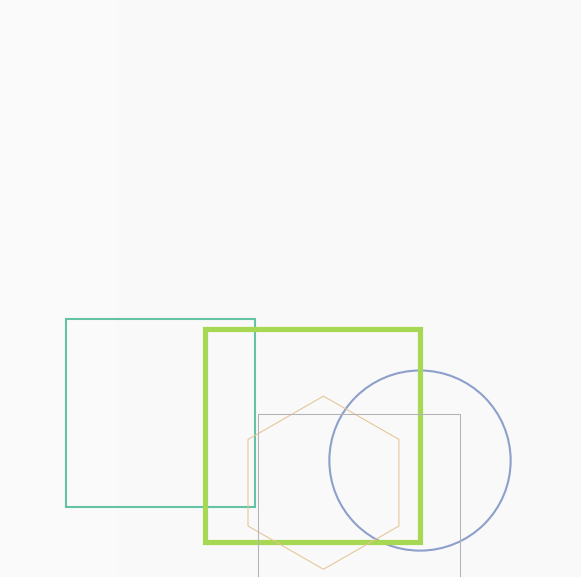[{"shape": "square", "thickness": 1, "radius": 0.82, "center": [0.276, 0.284]}, {"shape": "circle", "thickness": 1, "radius": 0.78, "center": [0.723, 0.202]}, {"shape": "square", "thickness": 2.5, "radius": 0.92, "center": [0.538, 0.245]}, {"shape": "hexagon", "thickness": 0.5, "radius": 0.75, "center": [0.556, 0.163]}, {"shape": "square", "thickness": 0.5, "radius": 0.87, "center": [0.618, 0.109]}]